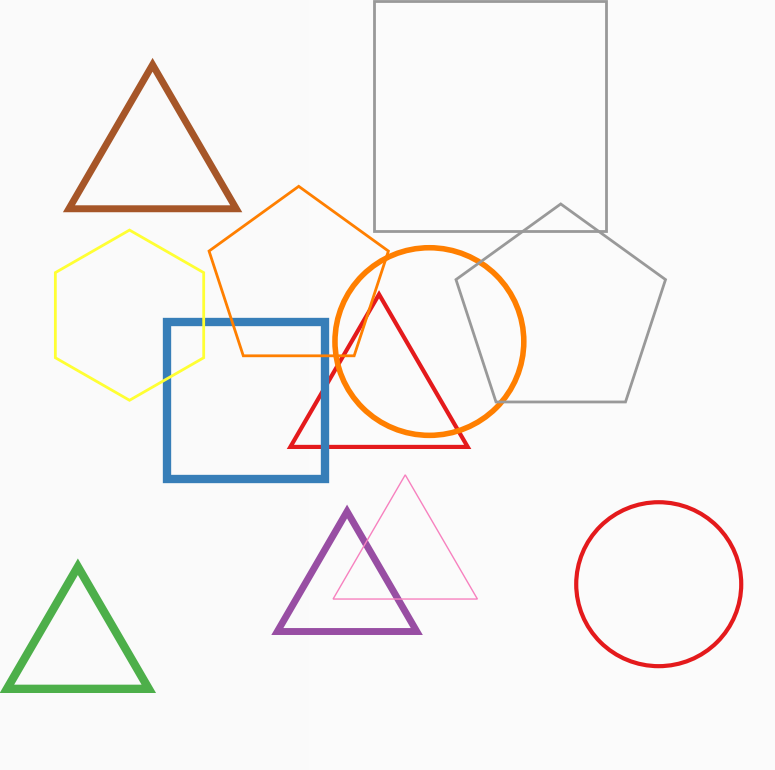[{"shape": "triangle", "thickness": 1.5, "radius": 0.66, "center": [0.489, 0.486]}, {"shape": "circle", "thickness": 1.5, "radius": 0.53, "center": [0.85, 0.241]}, {"shape": "square", "thickness": 3, "radius": 0.51, "center": [0.318, 0.48]}, {"shape": "triangle", "thickness": 3, "radius": 0.53, "center": [0.1, 0.158]}, {"shape": "triangle", "thickness": 2.5, "radius": 0.52, "center": [0.448, 0.232]}, {"shape": "pentagon", "thickness": 1, "radius": 0.61, "center": [0.385, 0.636]}, {"shape": "circle", "thickness": 2, "radius": 0.61, "center": [0.554, 0.556]}, {"shape": "hexagon", "thickness": 1, "radius": 0.55, "center": [0.167, 0.591]}, {"shape": "triangle", "thickness": 2.5, "radius": 0.62, "center": [0.197, 0.791]}, {"shape": "triangle", "thickness": 0.5, "radius": 0.54, "center": [0.523, 0.276]}, {"shape": "square", "thickness": 1, "radius": 0.75, "center": [0.632, 0.849]}, {"shape": "pentagon", "thickness": 1, "radius": 0.71, "center": [0.724, 0.593]}]